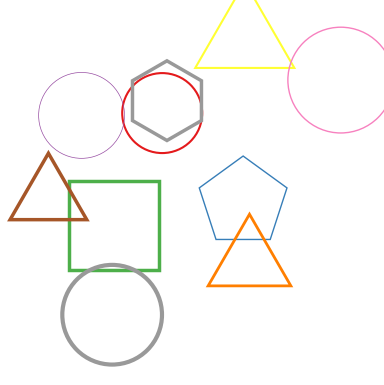[{"shape": "circle", "thickness": 1.5, "radius": 0.52, "center": [0.421, 0.706]}, {"shape": "pentagon", "thickness": 1, "radius": 0.6, "center": [0.631, 0.475]}, {"shape": "square", "thickness": 2.5, "radius": 0.58, "center": [0.295, 0.414]}, {"shape": "circle", "thickness": 0.5, "radius": 0.56, "center": [0.212, 0.7]}, {"shape": "triangle", "thickness": 2, "radius": 0.62, "center": [0.648, 0.32]}, {"shape": "triangle", "thickness": 1.5, "radius": 0.74, "center": [0.636, 0.898]}, {"shape": "triangle", "thickness": 2.5, "radius": 0.57, "center": [0.126, 0.487]}, {"shape": "circle", "thickness": 1, "radius": 0.69, "center": [0.885, 0.792]}, {"shape": "hexagon", "thickness": 2.5, "radius": 0.52, "center": [0.434, 0.739]}, {"shape": "circle", "thickness": 3, "radius": 0.65, "center": [0.291, 0.183]}]